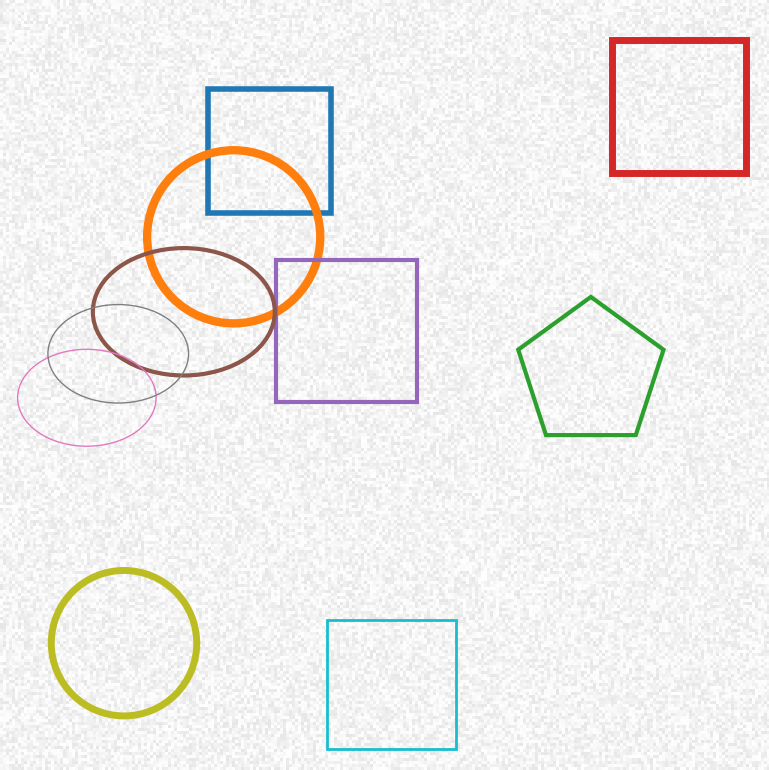[{"shape": "square", "thickness": 2, "radius": 0.4, "center": [0.35, 0.804]}, {"shape": "circle", "thickness": 3, "radius": 0.56, "center": [0.304, 0.692]}, {"shape": "pentagon", "thickness": 1.5, "radius": 0.5, "center": [0.767, 0.515]}, {"shape": "square", "thickness": 2.5, "radius": 0.43, "center": [0.882, 0.862]}, {"shape": "square", "thickness": 1.5, "radius": 0.46, "center": [0.45, 0.57]}, {"shape": "oval", "thickness": 1.5, "radius": 0.59, "center": [0.239, 0.595]}, {"shape": "oval", "thickness": 0.5, "radius": 0.45, "center": [0.113, 0.483]}, {"shape": "oval", "thickness": 0.5, "radius": 0.46, "center": [0.154, 0.541]}, {"shape": "circle", "thickness": 2.5, "radius": 0.47, "center": [0.161, 0.165]}, {"shape": "square", "thickness": 1, "radius": 0.42, "center": [0.509, 0.111]}]